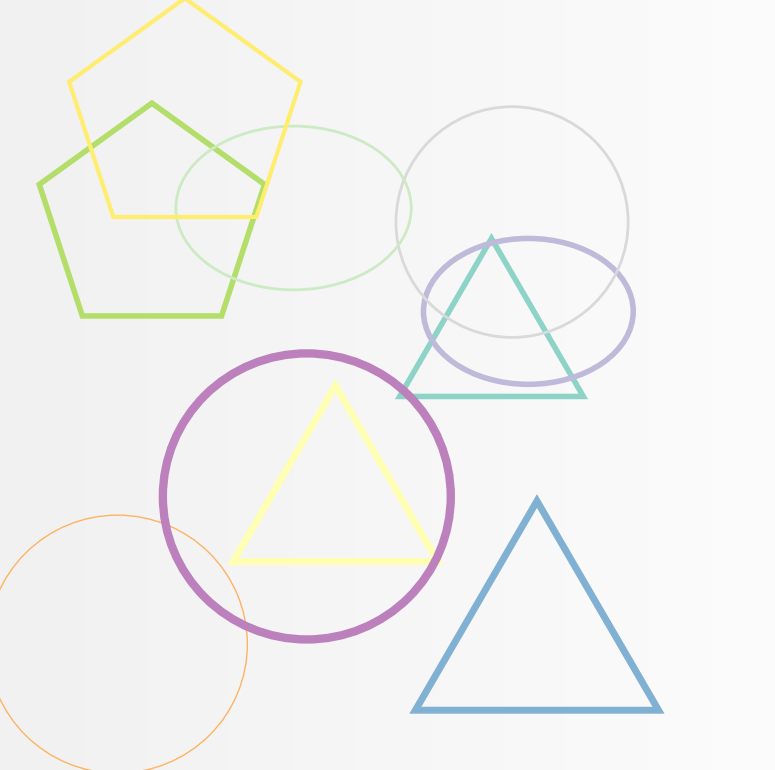[{"shape": "triangle", "thickness": 2, "radius": 0.68, "center": [0.634, 0.554]}, {"shape": "triangle", "thickness": 2.5, "radius": 0.76, "center": [0.433, 0.347]}, {"shape": "oval", "thickness": 2, "radius": 0.68, "center": [0.682, 0.596]}, {"shape": "triangle", "thickness": 2.5, "radius": 0.91, "center": [0.693, 0.168]}, {"shape": "circle", "thickness": 0.5, "radius": 0.84, "center": [0.152, 0.163]}, {"shape": "pentagon", "thickness": 2, "radius": 0.76, "center": [0.196, 0.713]}, {"shape": "circle", "thickness": 1, "radius": 0.75, "center": [0.661, 0.712]}, {"shape": "circle", "thickness": 3, "radius": 0.93, "center": [0.396, 0.355]}, {"shape": "oval", "thickness": 1, "radius": 0.76, "center": [0.379, 0.73]}, {"shape": "pentagon", "thickness": 1.5, "radius": 0.78, "center": [0.238, 0.845]}]